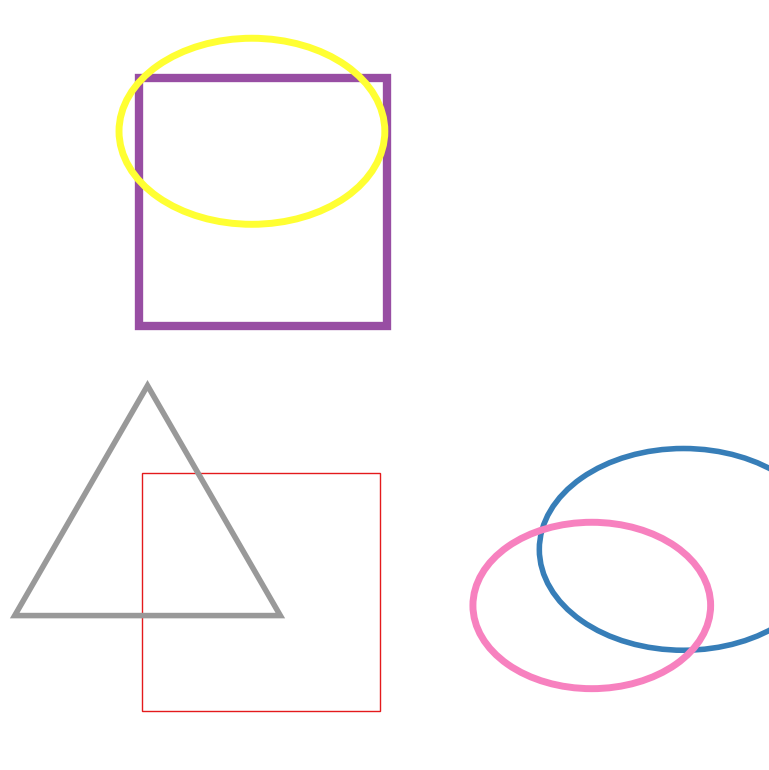[{"shape": "square", "thickness": 0.5, "radius": 0.77, "center": [0.339, 0.231]}, {"shape": "oval", "thickness": 2, "radius": 0.94, "center": [0.888, 0.287]}, {"shape": "square", "thickness": 3, "radius": 0.81, "center": [0.341, 0.738]}, {"shape": "oval", "thickness": 2.5, "radius": 0.86, "center": [0.327, 0.83]}, {"shape": "oval", "thickness": 2.5, "radius": 0.77, "center": [0.769, 0.214]}, {"shape": "triangle", "thickness": 2, "radius": 1.0, "center": [0.192, 0.3]}]